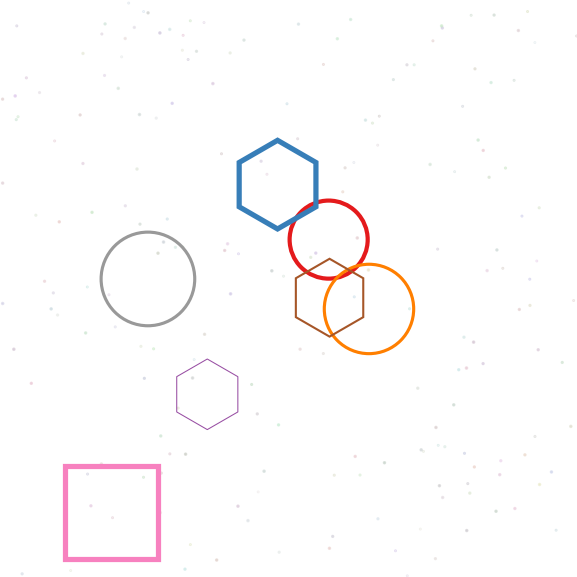[{"shape": "circle", "thickness": 2, "radius": 0.34, "center": [0.569, 0.584]}, {"shape": "hexagon", "thickness": 2.5, "radius": 0.38, "center": [0.481, 0.679]}, {"shape": "hexagon", "thickness": 0.5, "radius": 0.31, "center": [0.359, 0.316]}, {"shape": "circle", "thickness": 1.5, "radius": 0.39, "center": [0.639, 0.464]}, {"shape": "hexagon", "thickness": 1, "radius": 0.34, "center": [0.571, 0.484]}, {"shape": "square", "thickness": 2.5, "radius": 0.4, "center": [0.193, 0.112]}, {"shape": "circle", "thickness": 1.5, "radius": 0.41, "center": [0.256, 0.516]}]